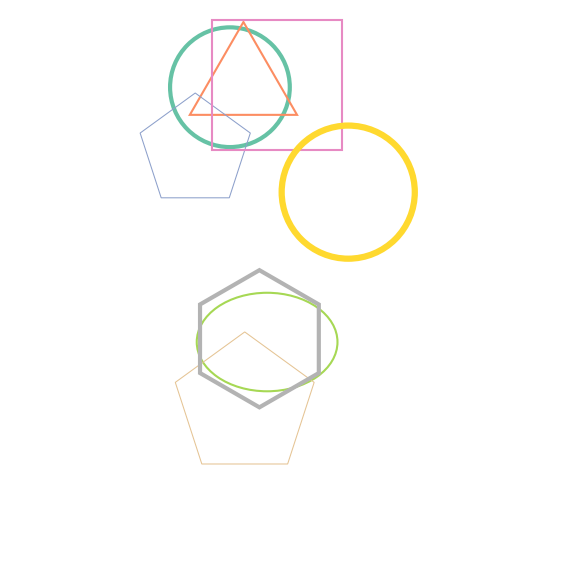[{"shape": "circle", "thickness": 2, "radius": 0.52, "center": [0.398, 0.848]}, {"shape": "triangle", "thickness": 1, "radius": 0.54, "center": [0.422, 0.854]}, {"shape": "pentagon", "thickness": 0.5, "radius": 0.5, "center": [0.338, 0.738]}, {"shape": "square", "thickness": 1, "radius": 0.56, "center": [0.479, 0.852]}, {"shape": "oval", "thickness": 1, "radius": 0.61, "center": [0.463, 0.407]}, {"shape": "circle", "thickness": 3, "radius": 0.58, "center": [0.603, 0.666]}, {"shape": "pentagon", "thickness": 0.5, "radius": 0.63, "center": [0.424, 0.298]}, {"shape": "hexagon", "thickness": 2, "radius": 0.59, "center": [0.449, 0.413]}]